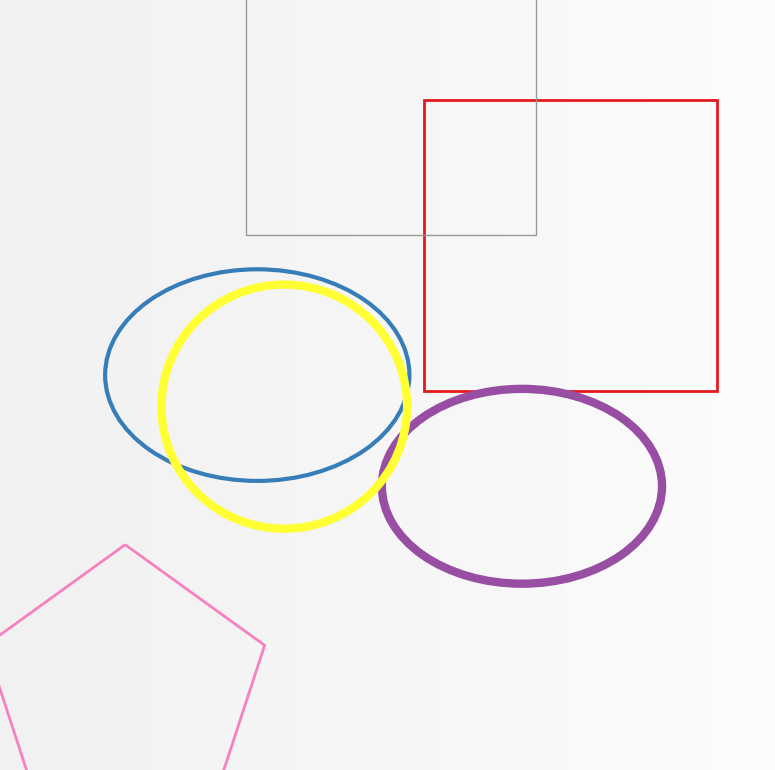[{"shape": "square", "thickness": 1, "radius": 0.94, "center": [0.736, 0.681]}, {"shape": "oval", "thickness": 1.5, "radius": 0.98, "center": [0.332, 0.513]}, {"shape": "oval", "thickness": 3, "radius": 0.9, "center": [0.673, 0.368]}, {"shape": "circle", "thickness": 3, "radius": 0.79, "center": [0.367, 0.472]}, {"shape": "pentagon", "thickness": 1, "radius": 0.95, "center": [0.162, 0.103]}, {"shape": "square", "thickness": 0.5, "radius": 0.93, "center": [0.505, 0.882]}]